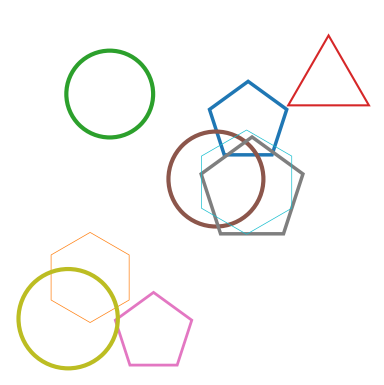[{"shape": "pentagon", "thickness": 2.5, "radius": 0.53, "center": [0.644, 0.683]}, {"shape": "hexagon", "thickness": 0.5, "radius": 0.59, "center": [0.234, 0.279]}, {"shape": "circle", "thickness": 3, "radius": 0.56, "center": [0.285, 0.756]}, {"shape": "triangle", "thickness": 1.5, "radius": 0.61, "center": [0.853, 0.787]}, {"shape": "circle", "thickness": 3, "radius": 0.62, "center": [0.561, 0.535]}, {"shape": "pentagon", "thickness": 2, "radius": 0.52, "center": [0.399, 0.136]}, {"shape": "pentagon", "thickness": 2.5, "radius": 0.7, "center": [0.655, 0.505]}, {"shape": "circle", "thickness": 3, "radius": 0.64, "center": [0.177, 0.172]}, {"shape": "hexagon", "thickness": 0.5, "radius": 0.68, "center": [0.641, 0.527]}]